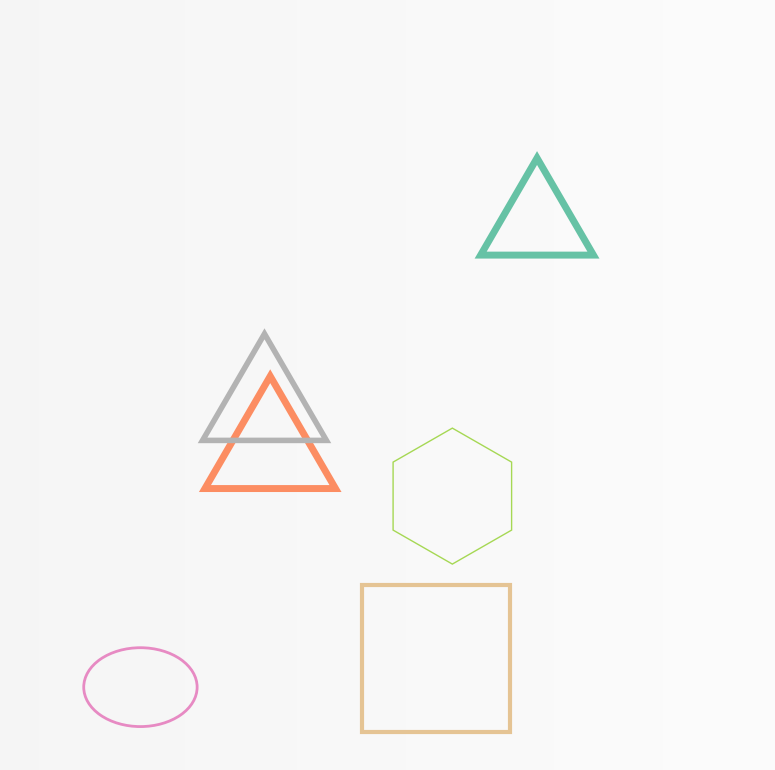[{"shape": "triangle", "thickness": 2.5, "radius": 0.42, "center": [0.693, 0.711]}, {"shape": "triangle", "thickness": 2.5, "radius": 0.49, "center": [0.349, 0.414]}, {"shape": "oval", "thickness": 1, "radius": 0.37, "center": [0.181, 0.108]}, {"shape": "hexagon", "thickness": 0.5, "radius": 0.44, "center": [0.584, 0.356]}, {"shape": "square", "thickness": 1.5, "radius": 0.48, "center": [0.562, 0.145]}, {"shape": "triangle", "thickness": 2, "radius": 0.46, "center": [0.341, 0.474]}]